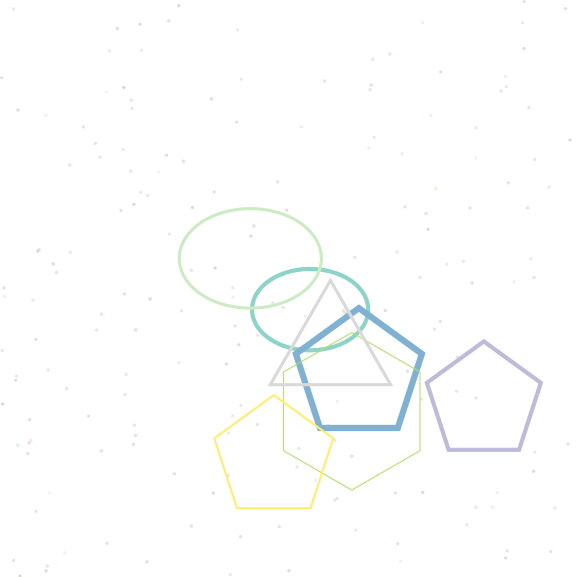[{"shape": "oval", "thickness": 2, "radius": 0.5, "center": [0.537, 0.463]}, {"shape": "pentagon", "thickness": 2, "radius": 0.52, "center": [0.838, 0.304]}, {"shape": "pentagon", "thickness": 3, "radius": 0.57, "center": [0.621, 0.351]}, {"shape": "hexagon", "thickness": 0.5, "radius": 0.68, "center": [0.609, 0.287]}, {"shape": "triangle", "thickness": 1.5, "radius": 0.6, "center": [0.572, 0.393]}, {"shape": "oval", "thickness": 1.5, "radius": 0.62, "center": [0.433, 0.552]}, {"shape": "pentagon", "thickness": 1, "radius": 0.54, "center": [0.474, 0.207]}]